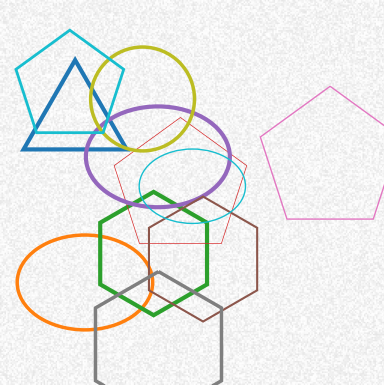[{"shape": "triangle", "thickness": 3, "radius": 0.77, "center": [0.195, 0.689]}, {"shape": "oval", "thickness": 2.5, "radius": 0.88, "center": [0.221, 0.266]}, {"shape": "hexagon", "thickness": 3, "radius": 0.8, "center": [0.399, 0.341]}, {"shape": "pentagon", "thickness": 0.5, "radius": 0.9, "center": [0.469, 0.514]}, {"shape": "oval", "thickness": 3, "radius": 0.93, "center": [0.41, 0.593]}, {"shape": "hexagon", "thickness": 1.5, "radius": 0.81, "center": [0.527, 0.327]}, {"shape": "pentagon", "thickness": 1, "radius": 0.95, "center": [0.857, 0.585]}, {"shape": "hexagon", "thickness": 2.5, "radius": 0.94, "center": [0.412, 0.106]}, {"shape": "circle", "thickness": 2.5, "radius": 0.67, "center": [0.37, 0.743]}, {"shape": "pentagon", "thickness": 2, "radius": 0.74, "center": [0.181, 0.774]}, {"shape": "oval", "thickness": 1, "radius": 0.69, "center": [0.5, 0.516]}]